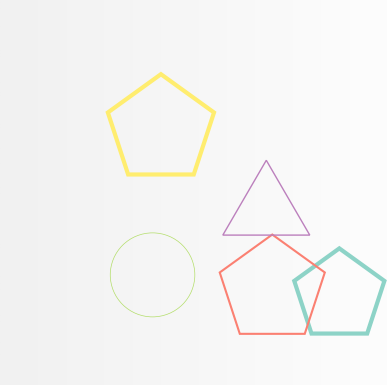[{"shape": "pentagon", "thickness": 3, "radius": 0.61, "center": [0.876, 0.233]}, {"shape": "pentagon", "thickness": 1.5, "radius": 0.71, "center": [0.703, 0.248]}, {"shape": "circle", "thickness": 0.5, "radius": 0.55, "center": [0.394, 0.286]}, {"shape": "triangle", "thickness": 1, "radius": 0.65, "center": [0.687, 0.454]}, {"shape": "pentagon", "thickness": 3, "radius": 0.72, "center": [0.415, 0.663]}]